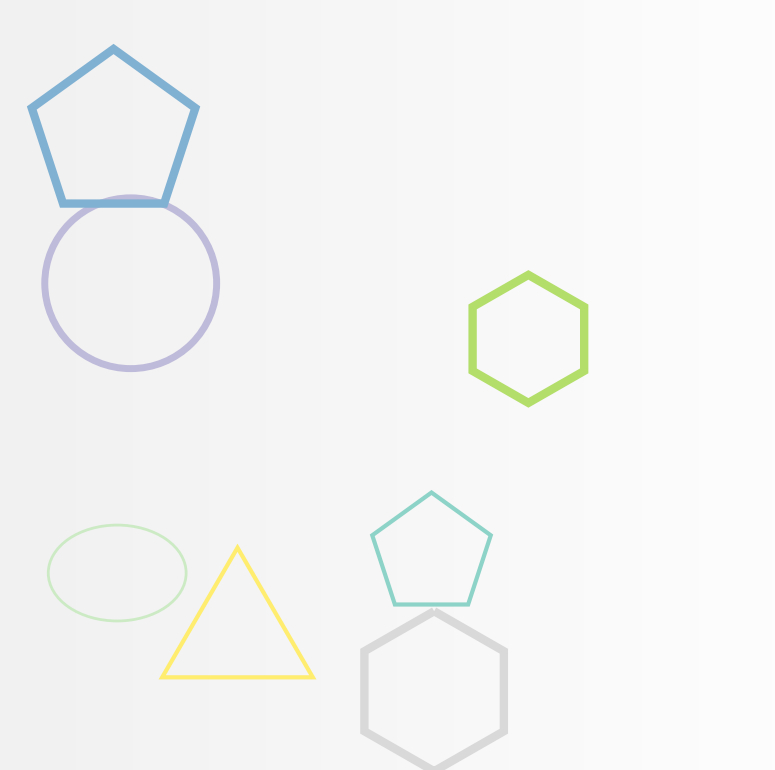[{"shape": "pentagon", "thickness": 1.5, "radius": 0.4, "center": [0.557, 0.28]}, {"shape": "circle", "thickness": 2.5, "radius": 0.55, "center": [0.169, 0.632]}, {"shape": "pentagon", "thickness": 3, "radius": 0.55, "center": [0.147, 0.825]}, {"shape": "hexagon", "thickness": 3, "radius": 0.42, "center": [0.682, 0.56]}, {"shape": "hexagon", "thickness": 3, "radius": 0.52, "center": [0.56, 0.102]}, {"shape": "oval", "thickness": 1, "radius": 0.44, "center": [0.151, 0.256]}, {"shape": "triangle", "thickness": 1.5, "radius": 0.56, "center": [0.306, 0.176]}]